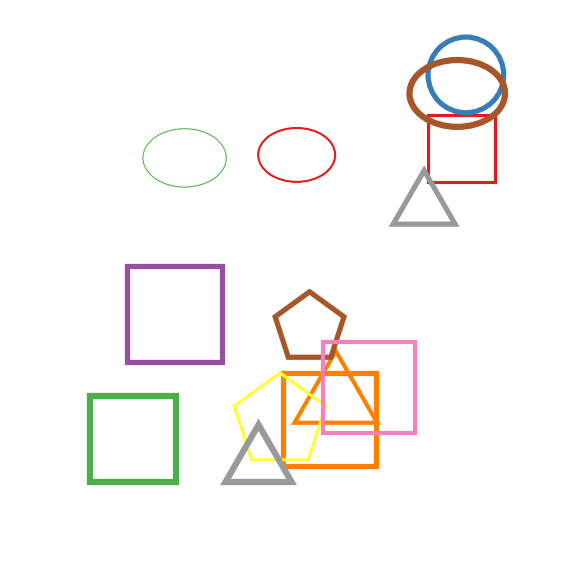[{"shape": "square", "thickness": 1.5, "radius": 0.29, "center": [0.799, 0.741]}, {"shape": "oval", "thickness": 1, "radius": 0.33, "center": [0.514, 0.731]}, {"shape": "circle", "thickness": 2.5, "radius": 0.33, "center": [0.807, 0.869]}, {"shape": "oval", "thickness": 0.5, "radius": 0.36, "center": [0.32, 0.726]}, {"shape": "square", "thickness": 3, "radius": 0.37, "center": [0.23, 0.239]}, {"shape": "square", "thickness": 2.5, "radius": 0.41, "center": [0.302, 0.455]}, {"shape": "triangle", "thickness": 2, "radius": 0.41, "center": [0.582, 0.308]}, {"shape": "square", "thickness": 2.5, "radius": 0.4, "center": [0.57, 0.273]}, {"shape": "pentagon", "thickness": 1.5, "radius": 0.42, "center": [0.485, 0.27]}, {"shape": "oval", "thickness": 3, "radius": 0.41, "center": [0.792, 0.837]}, {"shape": "pentagon", "thickness": 2.5, "radius": 0.31, "center": [0.536, 0.431]}, {"shape": "square", "thickness": 2, "radius": 0.4, "center": [0.639, 0.328]}, {"shape": "triangle", "thickness": 3, "radius": 0.33, "center": [0.448, 0.198]}, {"shape": "triangle", "thickness": 2.5, "radius": 0.31, "center": [0.734, 0.642]}]